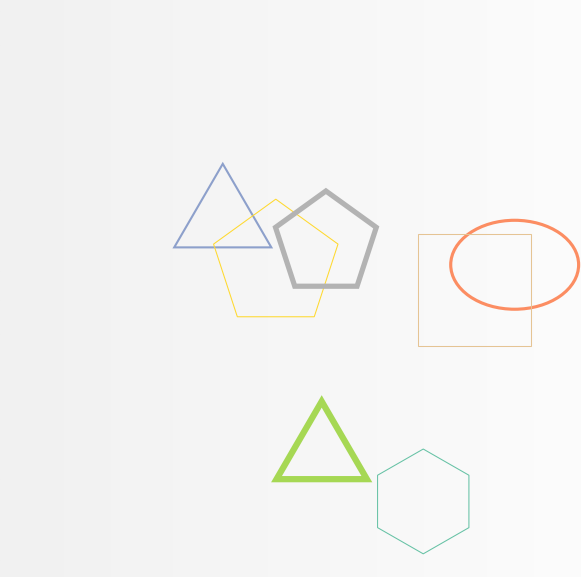[{"shape": "hexagon", "thickness": 0.5, "radius": 0.45, "center": [0.728, 0.131]}, {"shape": "oval", "thickness": 1.5, "radius": 0.55, "center": [0.885, 0.541]}, {"shape": "triangle", "thickness": 1, "radius": 0.48, "center": [0.383, 0.619]}, {"shape": "triangle", "thickness": 3, "radius": 0.45, "center": [0.553, 0.214]}, {"shape": "pentagon", "thickness": 0.5, "radius": 0.56, "center": [0.474, 0.542]}, {"shape": "square", "thickness": 0.5, "radius": 0.48, "center": [0.816, 0.497]}, {"shape": "pentagon", "thickness": 2.5, "radius": 0.46, "center": [0.561, 0.577]}]